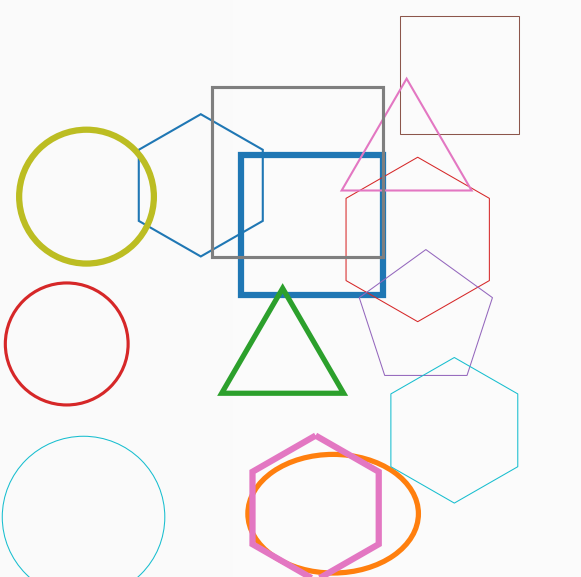[{"shape": "hexagon", "thickness": 1, "radius": 0.62, "center": [0.345, 0.678]}, {"shape": "square", "thickness": 3, "radius": 0.61, "center": [0.537, 0.609]}, {"shape": "oval", "thickness": 2.5, "radius": 0.73, "center": [0.573, 0.11]}, {"shape": "triangle", "thickness": 2.5, "radius": 0.61, "center": [0.486, 0.379]}, {"shape": "hexagon", "thickness": 0.5, "radius": 0.71, "center": [0.719, 0.584]}, {"shape": "circle", "thickness": 1.5, "radius": 0.53, "center": [0.115, 0.404]}, {"shape": "pentagon", "thickness": 0.5, "radius": 0.6, "center": [0.733, 0.446]}, {"shape": "square", "thickness": 0.5, "radius": 0.51, "center": [0.79, 0.869]}, {"shape": "hexagon", "thickness": 3, "radius": 0.63, "center": [0.543, 0.12]}, {"shape": "triangle", "thickness": 1, "radius": 0.65, "center": [0.7, 0.734]}, {"shape": "square", "thickness": 1.5, "radius": 0.73, "center": [0.511, 0.701]}, {"shape": "circle", "thickness": 3, "radius": 0.58, "center": [0.149, 0.659]}, {"shape": "hexagon", "thickness": 0.5, "radius": 0.63, "center": [0.782, 0.254]}, {"shape": "circle", "thickness": 0.5, "radius": 0.7, "center": [0.144, 0.104]}]